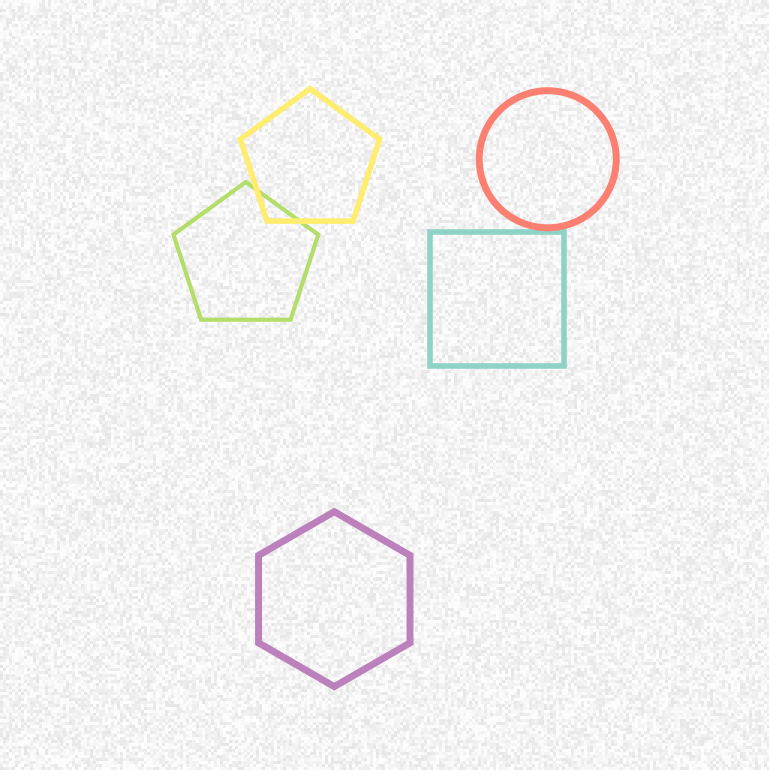[{"shape": "square", "thickness": 2, "radius": 0.44, "center": [0.645, 0.612]}, {"shape": "circle", "thickness": 2.5, "radius": 0.45, "center": [0.711, 0.793]}, {"shape": "pentagon", "thickness": 1.5, "radius": 0.49, "center": [0.319, 0.665]}, {"shape": "hexagon", "thickness": 2.5, "radius": 0.57, "center": [0.434, 0.222]}, {"shape": "pentagon", "thickness": 2, "radius": 0.48, "center": [0.403, 0.79]}]